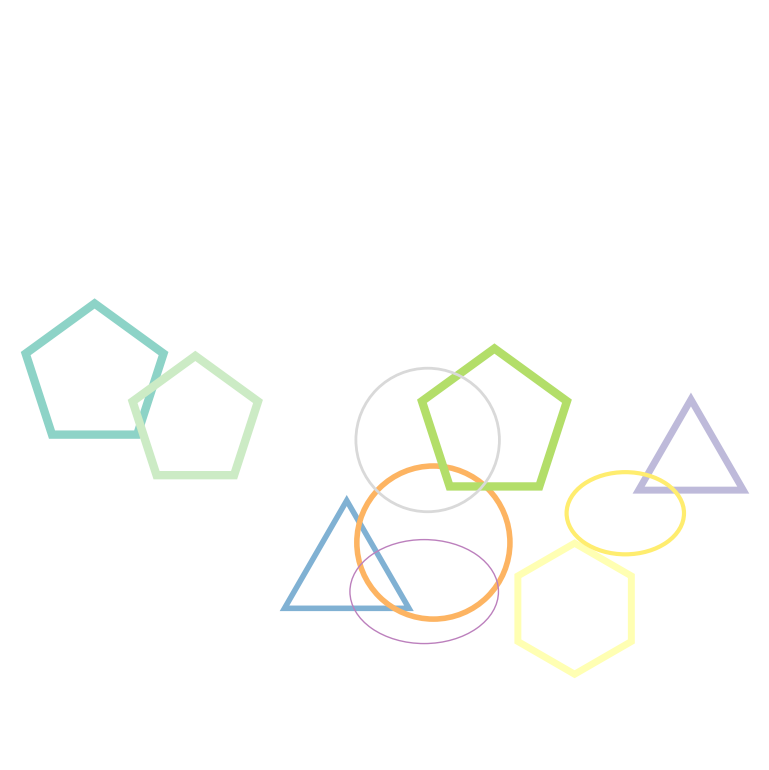[{"shape": "pentagon", "thickness": 3, "radius": 0.47, "center": [0.123, 0.512]}, {"shape": "hexagon", "thickness": 2.5, "radius": 0.43, "center": [0.746, 0.209]}, {"shape": "triangle", "thickness": 2.5, "radius": 0.39, "center": [0.897, 0.403]}, {"shape": "triangle", "thickness": 2, "radius": 0.47, "center": [0.45, 0.257]}, {"shape": "circle", "thickness": 2, "radius": 0.5, "center": [0.563, 0.295]}, {"shape": "pentagon", "thickness": 3, "radius": 0.5, "center": [0.642, 0.448]}, {"shape": "circle", "thickness": 1, "radius": 0.47, "center": [0.555, 0.429]}, {"shape": "oval", "thickness": 0.5, "radius": 0.48, "center": [0.551, 0.232]}, {"shape": "pentagon", "thickness": 3, "radius": 0.43, "center": [0.254, 0.452]}, {"shape": "oval", "thickness": 1.5, "radius": 0.38, "center": [0.812, 0.333]}]